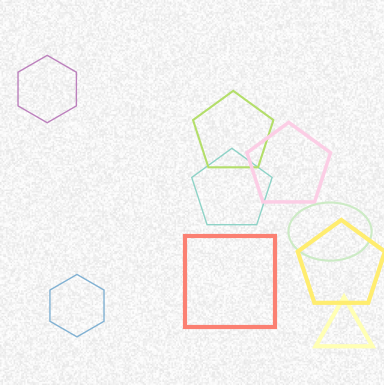[{"shape": "pentagon", "thickness": 1, "radius": 0.55, "center": [0.602, 0.505]}, {"shape": "triangle", "thickness": 3, "radius": 0.43, "center": [0.894, 0.143]}, {"shape": "square", "thickness": 3, "radius": 0.59, "center": [0.598, 0.269]}, {"shape": "hexagon", "thickness": 1, "radius": 0.41, "center": [0.2, 0.206]}, {"shape": "pentagon", "thickness": 1.5, "radius": 0.55, "center": [0.606, 0.654]}, {"shape": "pentagon", "thickness": 2.5, "radius": 0.57, "center": [0.75, 0.568]}, {"shape": "hexagon", "thickness": 1, "radius": 0.44, "center": [0.123, 0.769]}, {"shape": "oval", "thickness": 1.5, "radius": 0.54, "center": [0.857, 0.398]}, {"shape": "pentagon", "thickness": 3, "radius": 0.6, "center": [0.886, 0.31]}]